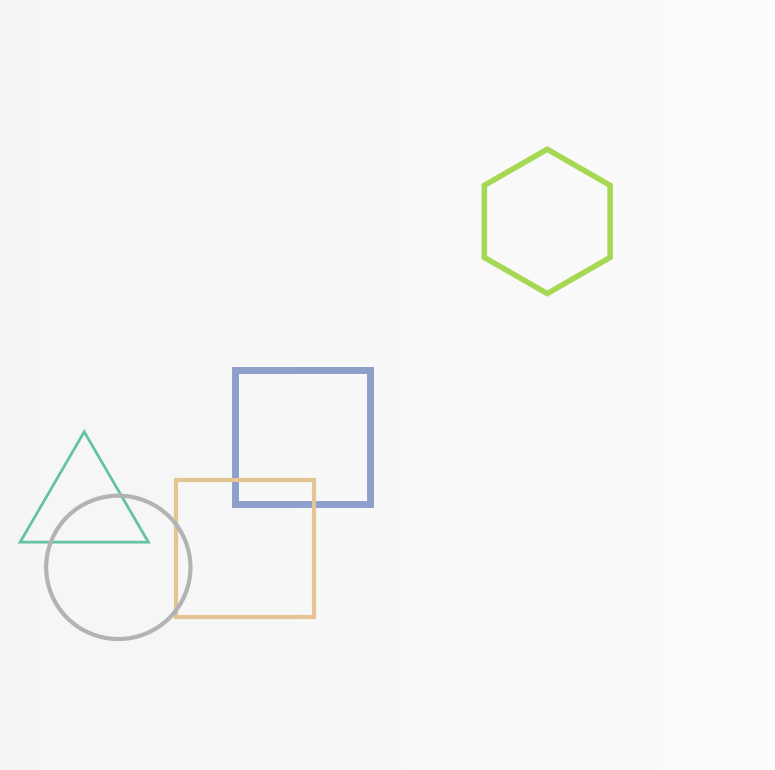[{"shape": "triangle", "thickness": 1, "radius": 0.48, "center": [0.109, 0.344]}, {"shape": "square", "thickness": 2.5, "radius": 0.44, "center": [0.391, 0.433]}, {"shape": "hexagon", "thickness": 2, "radius": 0.47, "center": [0.706, 0.712]}, {"shape": "square", "thickness": 1.5, "radius": 0.45, "center": [0.316, 0.288]}, {"shape": "circle", "thickness": 1.5, "radius": 0.47, "center": [0.153, 0.263]}]